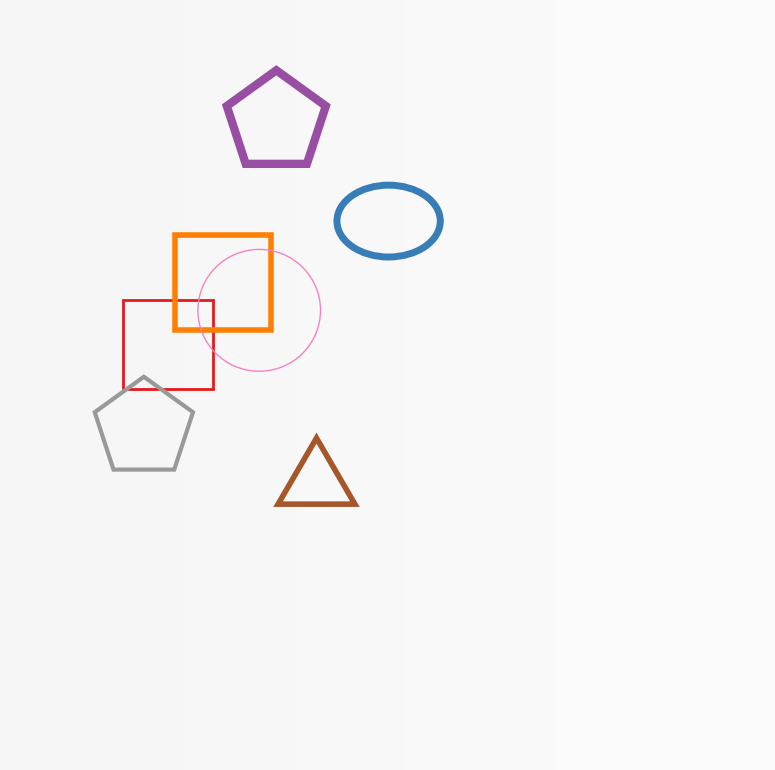[{"shape": "square", "thickness": 1, "radius": 0.29, "center": [0.217, 0.552]}, {"shape": "oval", "thickness": 2.5, "radius": 0.33, "center": [0.501, 0.713]}, {"shape": "pentagon", "thickness": 3, "radius": 0.34, "center": [0.357, 0.842]}, {"shape": "square", "thickness": 2, "radius": 0.31, "center": [0.288, 0.634]}, {"shape": "triangle", "thickness": 2, "radius": 0.29, "center": [0.408, 0.374]}, {"shape": "circle", "thickness": 0.5, "radius": 0.4, "center": [0.334, 0.597]}, {"shape": "pentagon", "thickness": 1.5, "radius": 0.33, "center": [0.186, 0.444]}]